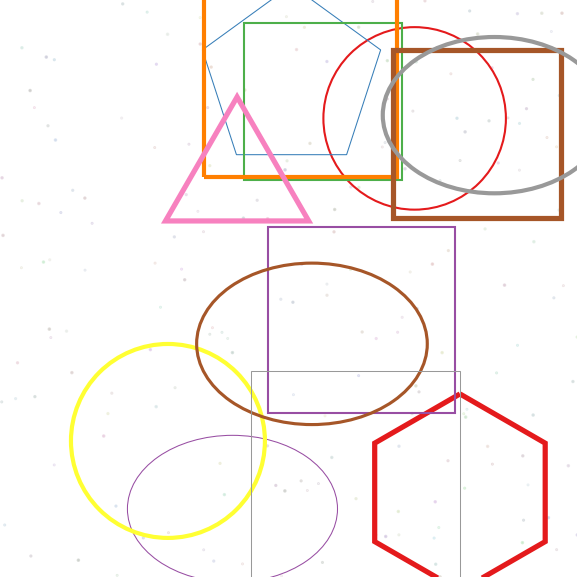[{"shape": "circle", "thickness": 1, "radius": 0.79, "center": [0.718, 0.794]}, {"shape": "hexagon", "thickness": 2.5, "radius": 0.85, "center": [0.796, 0.147]}, {"shape": "pentagon", "thickness": 0.5, "radius": 0.81, "center": [0.505, 0.863]}, {"shape": "square", "thickness": 1, "radius": 0.68, "center": [0.559, 0.824]}, {"shape": "square", "thickness": 1, "radius": 0.81, "center": [0.626, 0.445]}, {"shape": "oval", "thickness": 0.5, "radius": 0.91, "center": [0.403, 0.118]}, {"shape": "square", "thickness": 2, "radius": 0.84, "center": [0.521, 0.859]}, {"shape": "circle", "thickness": 2, "radius": 0.84, "center": [0.291, 0.236]}, {"shape": "square", "thickness": 2.5, "radius": 0.73, "center": [0.827, 0.767]}, {"shape": "oval", "thickness": 1.5, "radius": 1.0, "center": [0.54, 0.404]}, {"shape": "triangle", "thickness": 2.5, "radius": 0.72, "center": [0.411, 0.688]}, {"shape": "square", "thickness": 0.5, "radius": 0.9, "center": [0.616, 0.175]}, {"shape": "oval", "thickness": 2, "radius": 0.97, "center": [0.856, 0.8]}]